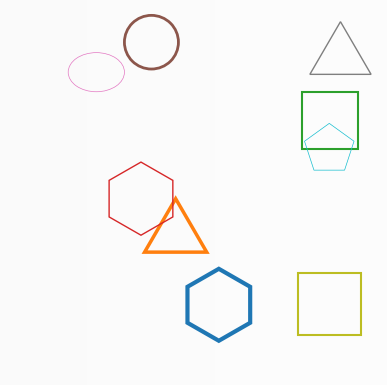[{"shape": "hexagon", "thickness": 3, "radius": 0.47, "center": [0.565, 0.208]}, {"shape": "triangle", "thickness": 2.5, "radius": 0.46, "center": [0.453, 0.391]}, {"shape": "square", "thickness": 1.5, "radius": 0.37, "center": [0.851, 0.687]}, {"shape": "hexagon", "thickness": 1, "radius": 0.47, "center": [0.364, 0.484]}, {"shape": "circle", "thickness": 2, "radius": 0.35, "center": [0.391, 0.89]}, {"shape": "oval", "thickness": 0.5, "radius": 0.36, "center": [0.249, 0.813]}, {"shape": "triangle", "thickness": 1, "radius": 0.46, "center": [0.879, 0.852]}, {"shape": "square", "thickness": 1.5, "radius": 0.4, "center": [0.851, 0.211]}, {"shape": "pentagon", "thickness": 0.5, "radius": 0.34, "center": [0.85, 0.612]}]